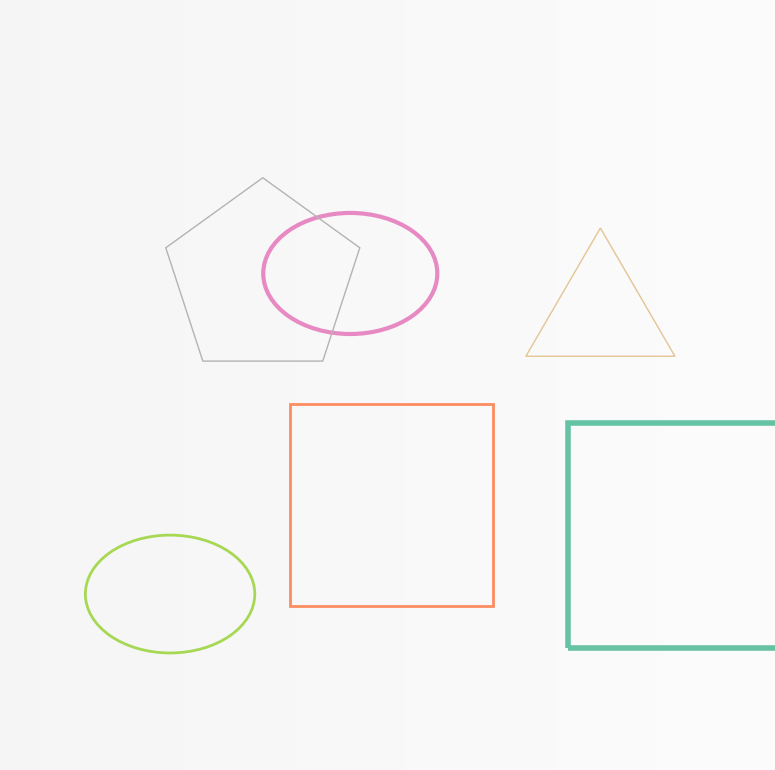[{"shape": "square", "thickness": 2, "radius": 0.73, "center": [0.879, 0.305]}, {"shape": "square", "thickness": 1, "radius": 0.65, "center": [0.505, 0.344]}, {"shape": "oval", "thickness": 1.5, "radius": 0.56, "center": [0.452, 0.645]}, {"shape": "oval", "thickness": 1, "radius": 0.55, "center": [0.219, 0.229]}, {"shape": "triangle", "thickness": 0.5, "radius": 0.56, "center": [0.775, 0.593]}, {"shape": "pentagon", "thickness": 0.5, "radius": 0.66, "center": [0.339, 0.638]}]